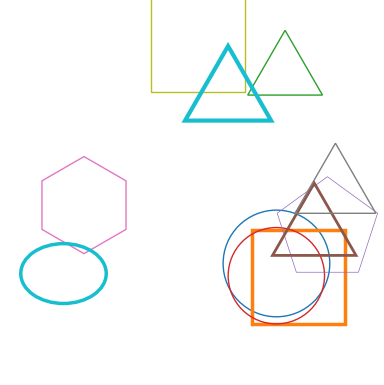[{"shape": "circle", "thickness": 1, "radius": 0.69, "center": [0.718, 0.316]}, {"shape": "square", "thickness": 2.5, "radius": 0.61, "center": [0.775, 0.281]}, {"shape": "triangle", "thickness": 1, "radius": 0.56, "center": [0.74, 0.809]}, {"shape": "circle", "thickness": 1, "radius": 0.63, "center": [0.718, 0.284]}, {"shape": "pentagon", "thickness": 0.5, "radius": 0.69, "center": [0.85, 0.404]}, {"shape": "triangle", "thickness": 2, "radius": 0.63, "center": [0.816, 0.399]}, {"shape": "hexagon", "thickness": 1, "radius": 0.63, "center": [0.218, 0.467]}, {"shape": "triangle", "thickness": 1, "radius": 0.61, "center": [0.871, 0.507]}, {"shape": "square", "thickness": 1, "radius": 0.61, "center": [0.514, 0.884]}, {"shape": "triangle", "thickness": 3, "radius": 0.65, "center": [0.592, 0.751]}, {"shape": "oval", "thickness": 2.5, "radius": 0.56, "center": [0.165, 0.289]}]